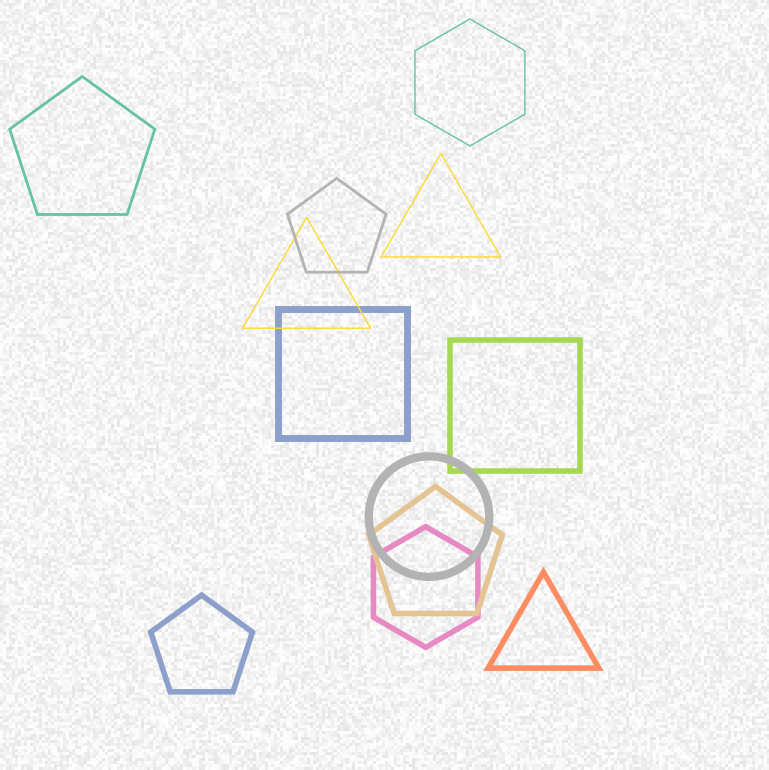[{"shape": "hexagon", "thickness": 0.5, "radius": 0.41, "center": [0.61, 0.893]}, {"shape": "pentagon", "thickness": 1, "radius": 0.5, "center": [0.107, 0.802]}, {"shape": "triangle", "thickness": 2, "radius": 0.42, "center": [0.706, 0.174]}, {"shape": "square", "thickness": 2.5, "radius": 0.42, "center": [0.444, 0.515]}, {"shape": "pentagon", "thickness": 2, "radius": 0.35, "center": [0.262, 0.158]}, {"shape": "hexagon", "thickness": 2, "radius": 0.39, "center": [0.553, 0.238]}, {"shape": "square", "thickness": 2, "radius": 0.42, "center": [0.669, 0.473]}, {"shape": "triangle", "thickness": 0.5, "radius": 0.45, "center": [0.573, 0.711]}, {"shape": "triangle", "thickness": 0.5, "radius": 0.48, "center": [0.398, 0.622]}, {"shape": "pentagon", "thickness": 2, "radius": 0.46, "center": [0.566, 0.277]}, {"shape": "circle", "thickness": 3, "radius": 0.39, "center": [0.557, 0.329]}, {"shape": "pentagon", "thickness": 1, "radius": 0.34, "center": [0.437, 0.701]}]